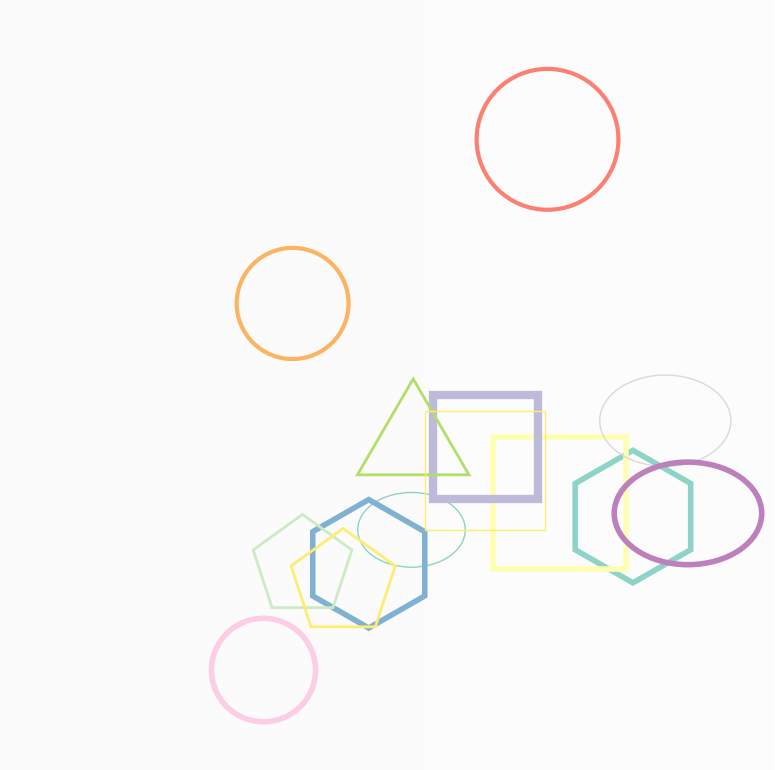[{"shape": "oval", "thickness": 0.5, "radius": 0.35, "center": [0.531, 0.312]}, {"shape": "hexagon", "thickness": 2, "radius": 0.43, "center": [0.817, 0.329]}, {"shape": "square", "thickness": 2, "radius": 0.43, "center": [0.721, 0.347]}, {"shape": "square", "thickness": 3, "radius": 0.34, "center": [0.626, 0.419]}, {"shape": "circle", "thickness": 1.5, "radius": 0.46, "center": [0.706, 0.819]}, {"shape": "hexagon", "thickness": 2, "radius": 0.42, "center": [0.476, 0.268]}, {"shape": "circle", "thickness": 1.5, "radius": 0.36, "center": [0.378, 0.606]}, {"shape": "triangle", "thickness": 1, "radius": 0.42, "center": [0.533, 0.425]}, {"shape": "circle", "thickness": 2, "radius": 0.34, "center": [0.34, 0.13]}, {"shape": "oval", "thickness": 0.5, "radius": 0.42, "center": [0.858, 0.454]}, {"shape": "oval", "thickness": 2, "radius": 0.48, "center": [0.888, 0.333]}, {"shape": "pentagon", "thickness": 1, "radius": 0.33, "center": [0.39, 0.265]}, {"shape": "pentagon", "thickness": 1, "radius": 0.35, "center": [0.443, 0.243]}, {"shape": "square", "thickness": 0.5, "radius": 0.39, "center": [0.626, 0.389]}]